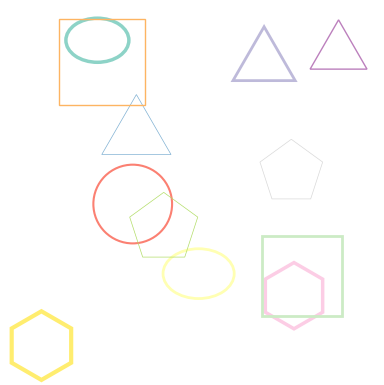[{"shape": "oval", "thickness": 2.5, "radius": 0.41, "center": [0.253, 0.895]}, {"shape": "oval", "thickness": 2, "radius": 0.46, "center": [0.516, 0.289]}, {"shape": "triangle", "thickness": 2, "radius": 0.47, "center": [0.686, 0.837]}, {"shape": "circle", "thickness": 1.5, "radius": 0.51, "center": [0.345, 0.47]}, {"shape": "triangle", "thickness": 0.5, "radius": 0.52, "center": [0.354, 0.651]}, {"shape": "square", "thickness": 1, "radius": 0.56, "center": [0.265, 0.839]}, {"shape": "pentagon", "thickness": 0.5, "radius": 0.46, "center": [0.425, 0.407]}, {"shape": "hexagon", "thickness": 2.5, "radius": 0.43, "center": [0.764, 0.232]}, {"shape": "pentagon", "thickness": 0.5, "radius": 0.43, "center": [0.757, 0.553]}, {"shape": "triangle", "thickness": 1, "radius": 0.43, "center": [0.879, 0.863]}, {"shape": "square", "thickness": 2, "radius": 0.52, "center": [0.785, 0.283]}, {"shape": "hexagon", "thickness": 3, "radius": 0.45, "center": [0.108, 0.102]}]